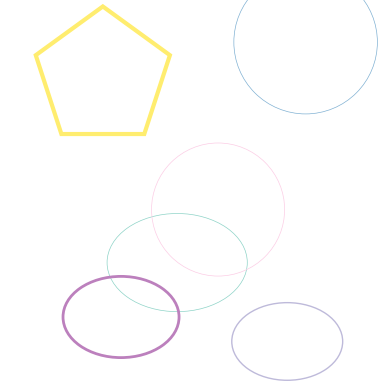[{"shape": "oval", "thickness": 0.5, "radius": 0.91, "center": [0.46, 0.318]}, {"shape": "oval", "thickness": 1, "radius": 0.72, "center": [0.746, 0.113]}, {"shape": "circle", "thickness": 0.5, "radius": 0.93, "center": [0.794, 0.891]}, {"shape": "circle", "thickness": 0.5, "radius": 0.86, "center": [0.566, 0.456]}, {"shape": "oval", "thickness": 2, "radius": 0.75, "center": [0.314, 0.177]}, {"shape": "pentagon", "thickness": 3, "radius": 0.92, "center": [0.267, 0.8]}]